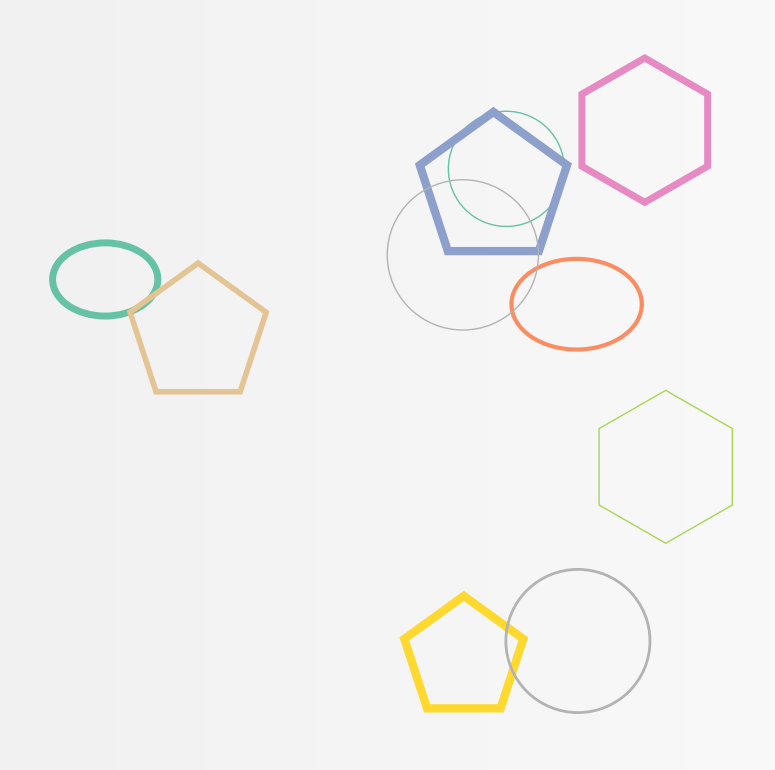[{"shape": "oval", "thickness": 2.5, "radius": 0.34, "center": [0.136, 0.637]}, {"shape": "circle", "thickness": 0.5, "radius": 0.37, "center": [0.653, 0.781]}, {"shape": "oval", "thickness": 1.5, "radius": 0.42, "center": [0.744, 0.605]}, {"shape": "pentagon", "thickness": 3, "radius": 0.5, "center": [0.637, 0.755]}, {"shape": "hexagon", "thickness": 2.5, "radius": 0.47, "center": [0.832, 0.831]}, {"shape": "hexagon", "thickness": 0.5, "radius": 0.5, "center": [0.859, 0.394]}, {"shape": "pentagon", "thickness": 3, "radius": 0.4, "center": [0.598, 0.145]}, {"shape": "pentagon", "thickness": 2, "radius": 0.46, "center": [0.256, 0.566]}, {"shape": "circle", "thickness": 1, "radius": 0.46, "center": [0.746, 0.168]}, {"shape": "circle", "thickness": 0.5, "radius": 0.49, "center": [0.597, 0.669]}]